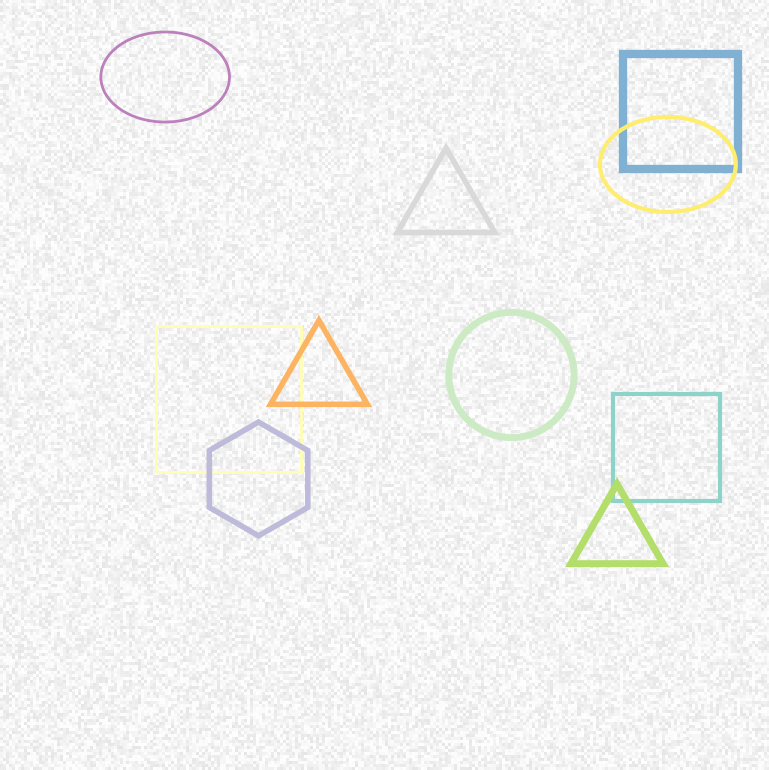[{"shape": "square", "thickness": 1.5, "radius": 0.35, "center": [0.866, 0.418]}, {"shape": "square", "thickness": 1, "radius": 0.47, "center": [0.297, 0.482]}, {"shape": "hexagon", "thickness": 2, "radius": 0.37, "center": [0.336, 0.378]}, {"shape": "square", "thickness": 3, "radius": 0.37, "center": [0.884, 0.856]}, {"shape": "triangle", "thickness": 2, "radius": 0.36, "center": [0.414, 0.511]}, {"shape": "triangle", "thickness": 2.5, "radius": 0.35, "center": [0.801, 0.302]}, {"shape": "triangle", "thickness": 2, "radius": 0.37, "center": [0.579, 0.735]}, {"shape": "oval", "thickness": 1, "radius": 0.42, "center": [0.215, 0.9]}, {"shape": "circle", "thickness": 2.5, "radius": 0.41, "center": [0.664, 0.513]}, {"shape": "oval", "thickness": 1.5, "radius": 0.44, "center": [0.867, 0.786]}]